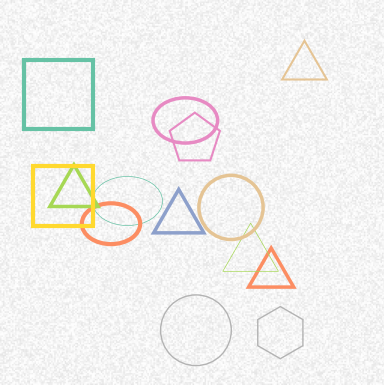[{"shape": "square", "thickness": 3, "radius": 0.45, "center": [0.152, 0.755]}, {"shape": "oval", "thickness": 0.5, "radius": 0.46, "center": [0.331, 0.478]}, {"shape": "oval", "thickness": 3, "radius": 0.38, "center": [0.288, 0.419]}, {"shape": "triangle", "thickness": 2.5, "radius": 0.34, "center": [0.704, 0.288]}, {"shape": "triangle", "thickness": 2.5, "radius": 0.38, "center": [0.464, 0.433]}, {"shape": "oval", "thickness": 2.5, "radius": 0.42, "center": [0.481, 0.687]}, {"shape": "pentagon", "thickness": 1.5, "radius": 0.34, "center": [0.506, 0.639]}, {"shape": "triangle", "thickness": 0.5, "radius": 0.42, "center": [0.651, 0.337]}, {"shape": "triangle", "thickness": 2.5, "radius": 0.36, "center": [0.192, 0.5]}, {"shape": "square", "thickness": 3, "radius": 0.39, "center": [0.164, 0.49]}, {"shape": "triangle", "thickness": 1.5, "radius": 0.34, "center": [0.791, 0.827]}, {"shape": "circle", "thickness": 2.5, "radius": 0.42, "center": [0.6, 0.461]}, {"shape": "hexagon", "thickness": 1, "radius": 0.34, "center": [0.728, 0.136]}, {"shape": "circle", "thickness": 1, "radius": 0.46, "center": [0.509, 0.142]}]